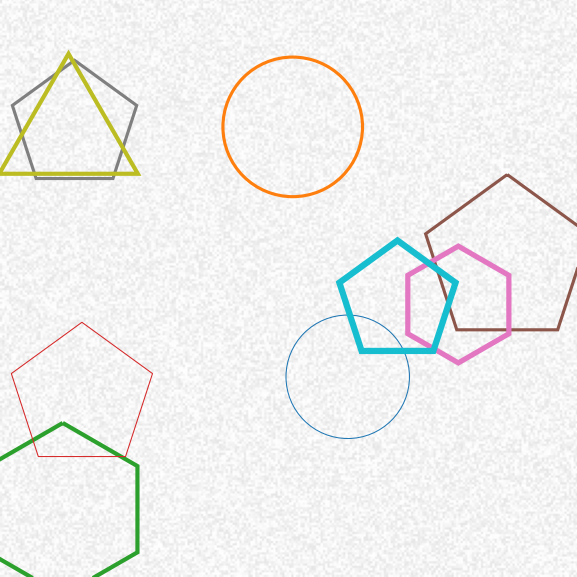[{"shape": "circle", "thickness": 0.5, "radius": 0.53, "center": [0.602, 0.347]}, {"shape": "circle", "thickness": 1.5, "radius": 0.6, "center": [0.507, 0.779]}, {"shape": "hexagon", "thickness": 2, "radius": 0.75, "center": [0.109, 0.117]}, {"shape": "pentagon", "thickness": 0.5, "radius": 0.64, "center": [0.142, 0.313]}, {"shape": "pentagon", "thickness": 1.5, "radius": 0.74, "center": [0.878, 0.548]}, {"shape": "hexagon", "thickness": 2.5, "radius": 0.51, "center": [0.794, 0.472]}, {"shape": "pentagon", "thickness": 1.5, "radius": 0.57, "center": [0.129, 0.782]}, {"shape": "triangle", "thickness": 2, "radius": 0.69, "center": [0.119, 0.768]}, {"shape": "pentagon", "thickness": 3, "radius": 0.53, "center": [0.688, 0.477]}]